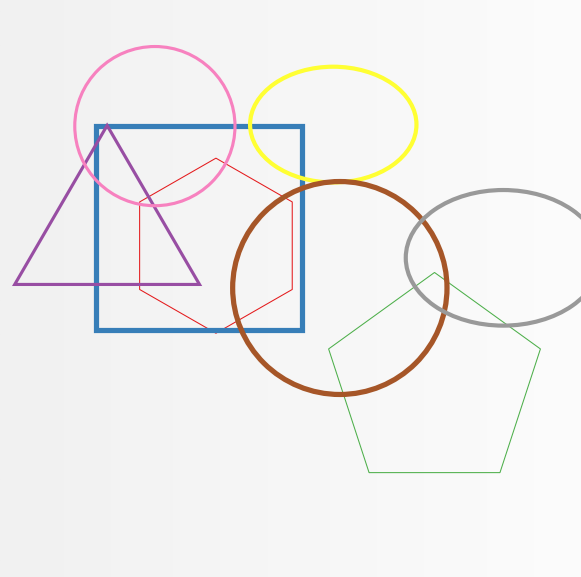[{"shape": "hexagon", "thickness": 0.5, "radius": 0.76, "center": [0.371, 0.574]}, {"shape": "square", "thickness": 2.5, "radius": 0.88, "center": [0.343, 0.605]}, {"shape": "pentagon", "thickness": 0.5, "radius": 0.96, "center": [0.748, 0.336]}, {"shape": "triangle", "thickness": 1.5, "radius": 0.92, "center": [0.184, 0.598]}, {"shape": "oval", "thickness": 2, "radius": 0.72, "center": [0.573, 0.783]}, {"shape": "circle", "thickness": 2.5, "radius": 0.92, "center": [0.585, 0.5]}, {"shape": "circle", "thickness": 1.5, "radius": 0.69, "center": [0.266, 0.781]}, {"shape": "oval", "thickness": 2, "radius": 0.84, "center": [0.866, 0.553]}]